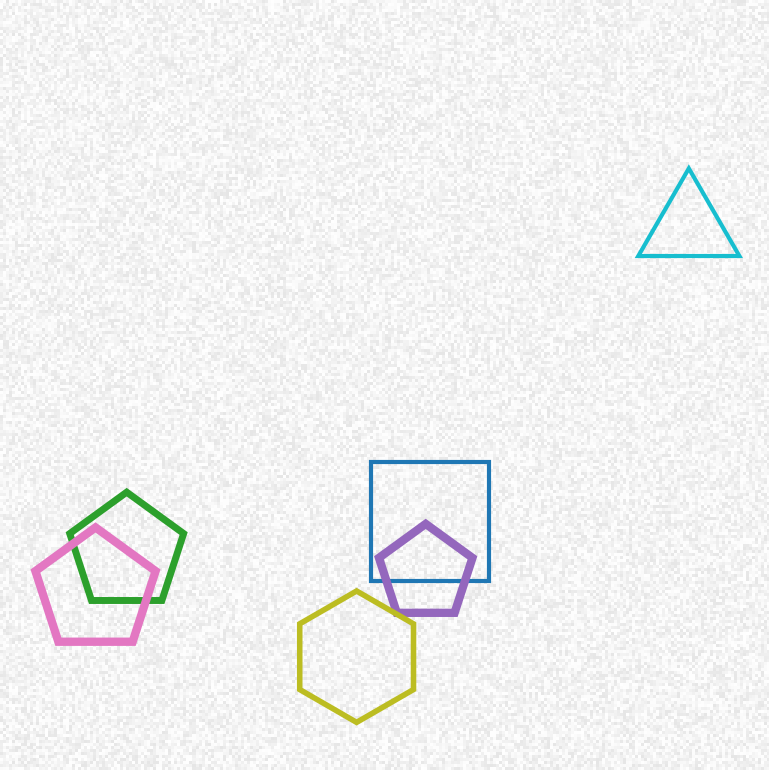[{"shape": "square", "thickness": 1.5, "radius": 0.39, "center": [0.559, 0.323]}, {"shape": "pentagon", "thickness": 2.5, "radius": 0.39, "center": [0.165, 0.283]}, {"shape": "pentagon", "thickness": 3, "radius": 0.32, "center": [0.553, 0.256]}, {"shape": "pentagon", "thickness": 3, "radius": 0.41, "center": [0.124, 0.233]}, {"shape": "hexagon", "thickness": 2, "radius": 0.43, "center": [0.463, 0.147]}, {"shape": "triangle", "thickness": 1.5, "radius": 0.38, "center": [0.895, 0.705]}]